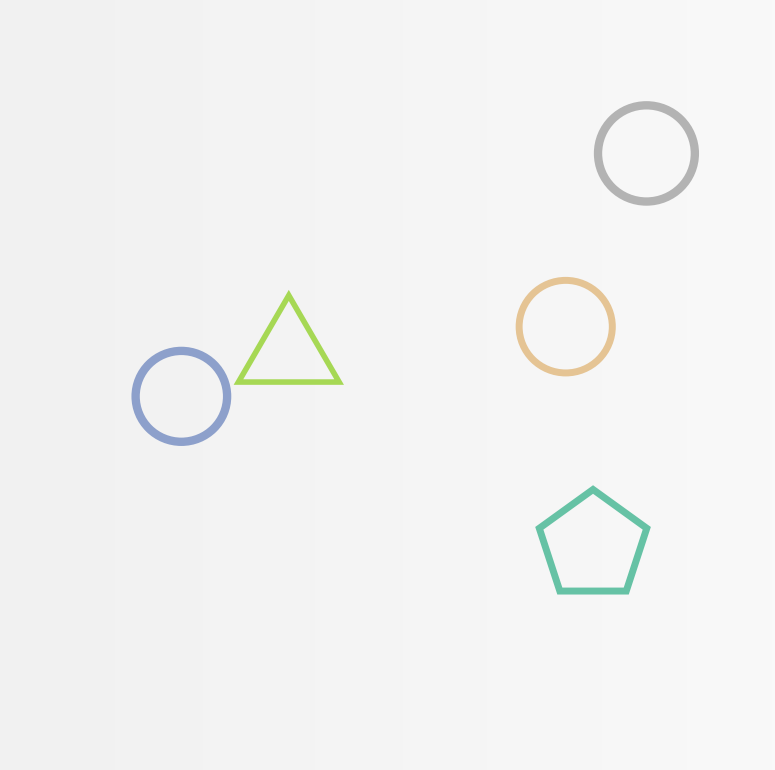[{"shape": "pentagon", "thickness": 2.5, "radius": 0.36, "center": [0.765, 0.291]}, {"shape": "circle", "thickness": 3, "radius": 0.3, "center": [0.234, 0.485]}, {"shape": "triangle", "thickness": 2, "radius": 0.38, "center": [0.373, 0.541]}, {"shape": "circle", "thickness": 2.5, "radius": 0.3, "center": [0.73, 0.576]}, {"shape": "circle", "thickness": 3, "radius": 0.31, "center": [0.834, 0.801]}]